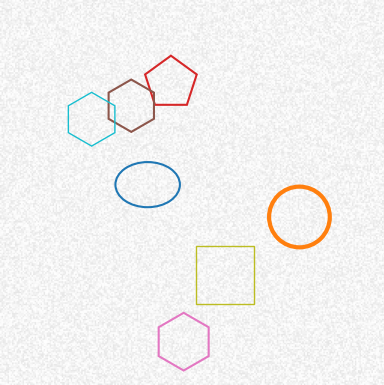[{"shape": "oval", "thickness": 1.5, "radius": 0.42, "center": [0.384, 0.52]}, {"shape": "circle", "thickness": 3, "radius": 0.39, "center": [0.778, 0.436]}, {"shape": "pentagon", "thickness": 1.5, "radius": 0.35, "center": [0.444, 0.785]}, {"shape": "hexagon", "thickness": 1.5, "radius": 0.34, "center": [0.341, 0.725]}, {"shape": "hexagon", "thickness": 1.5, "radius": 0.37, "center": [0.477, 0.113]}, {"shape": "square", "thickness": 1, "radius": 0.37, "center": [0.584, 0.286]}, {"shape": "hexagon", "thickness": 1, "radius": 0.35, "center": [0.238, 0.69]}]